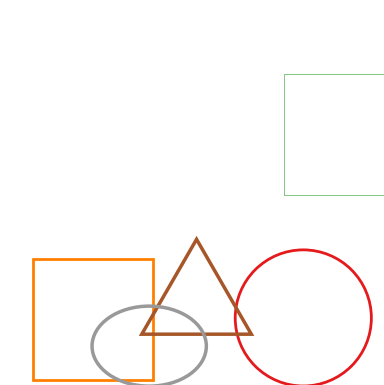[{"shape": "circle", "thickness": 2, "radius": 0.88, "center": [0.788, 0.174]}, {"shape": "square", "thickness": 0.5, "radius": 0.78, "center": [0.896, 0.651]}, {"shape": "square", "thickness": 2, "radius": 0.78, "center": [0.241, 0.17]}, {"shape": "triangle", "thickness": 2.5, "radius": 0.82, "center": [0.511, 0.214]}, {"shape": "oval", "thickness": 2.5, "radius": 0.74, "center": [0.388, 0.101]}]